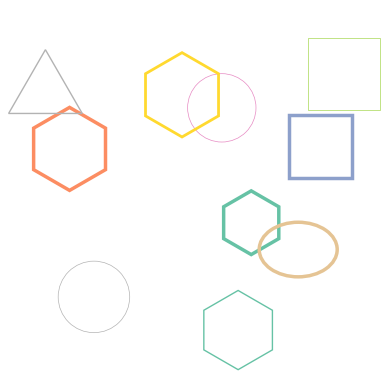[{"shape": "hexagon", "thickness": 1, "radius": 0.51, "center": [0.619, 0.143]}, {"shape": "hexagon", "thickness": 2.5, "radius": 0.41, "center": [0.653, 0.422]}, {"shape": "hexagon", "thickness": 2.5, "radius": 0.54, "center": [0.181, 0.613]}, {"shape": "square", "thickness": 2.5, "radius": 0.41, "center": [0.832, 0.619]}, {"shape": "circle", "thickness": 0.5, "radius": 0.44, "center": [0.576, 0.72]}, {"shape": "square", "thickness": 0.5, "radius": 0.46, "center": [0.893, 0.808]}, {"shape": "hexagon", "thickness": 2, "radius": 0.55, "center": [0.473, 0.754]}, {"shape": "oval", "thickness": 2.5, "radius": 0.51, "center": [0.775, 0.352]}, {"shape": "triangle", "thickness": 1, "radius": 0.55, "center": [0.118, 0.761]}, {"shape": "circle", "thickness": 0.5, "radius": 0.46, "center": [0.244, 0.229]}]